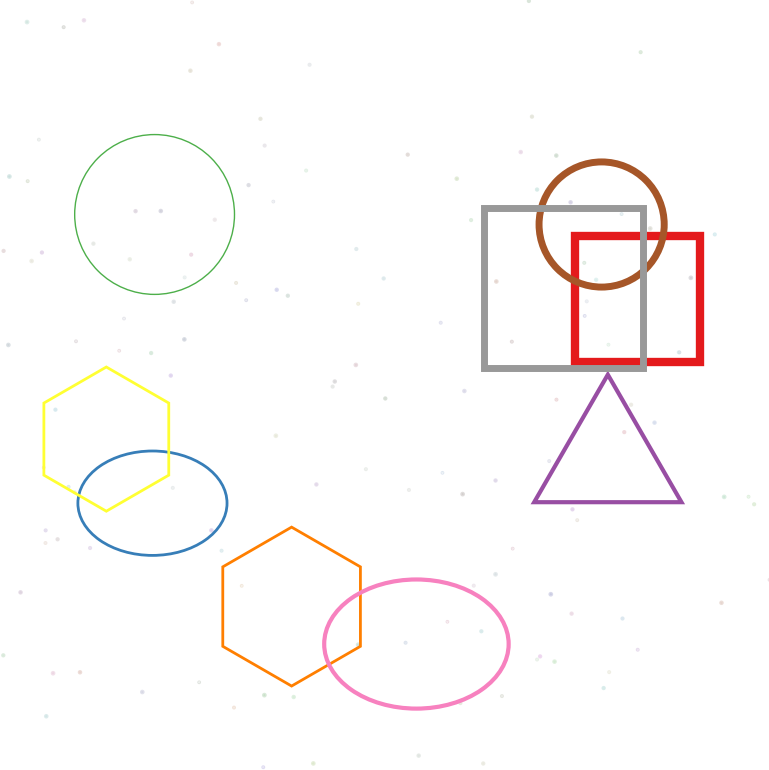[{"shape": "square", "thickness": 3, "radius": 0.41, "center": [0.828, 0.611]}, {"shape": "oval", "thickness": 1, "radius": 0.48, "center": [0.198, 0.346]}, {"shape": "circle", "thickness": 0.5, "radius": 0.52, "center": [0.201, 0.721]}, {"shape": "triangle", "thickness": 1.5, "radius": 0.55, "center": [0.789, 0.403]}, {"shape": "hexagon", "thickness": 1, "radius": 0.52, "center": [0.379, 0.212]}, {"shape": "hexagon", "thickness": 1, "radius": 0.47, "center": [0.138, 0.43]}, {"shape": "circle", "thickness": 2.5, "radius": 0.41, "center": [0.781, 0.708]}, {"shape": "oval", "thickness": 1.5, "radius": 0.6, "center": [0.541, 0.164]}, {"shape": "square", "thickness": 2.5, "radius": 0.52, "center": [0.732, 0.626]}]